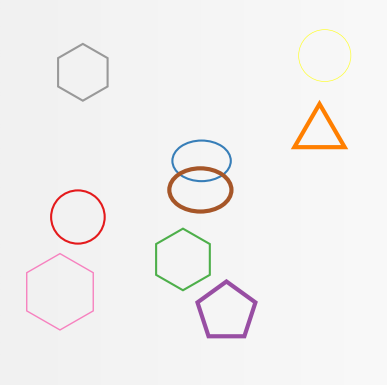[{"shape": "circle", "thickness": 1.5, "radius": 0.35, "center": [0.201, 0.436]}, {"shape": "oval", "thickness": 1.5, "radius": 0.38, "center": [0.52, 0.582]}, {"shape": "hexagon", "thickness": 1.5, "radius": 0.4, "center": [0.472, 0.326]}, {"shape": "pentagon", "thickness": 3, "radius": 0.39, "center": [0.584, 0.19]}, {"shape": "triangle", "thickness": 3, "radius": 0.37, "center": [0.825, 0.655]}, {"shape": "circle", "thickness": 0.5, "radius": 0.34, "center": [0.838, 0.856]}, {"shape": "oval", "thickness": 3, "radius": 0.4, "center": [0.517, 0.507]}, {"shape": "hexagon", "thickness": 1, "radius": 0.5, "center": [0.155, 0.242]}, {"shape": "hexagon", "thickness": 1.5, "radius": 0.37, "center": [0.214, 0.812]}]